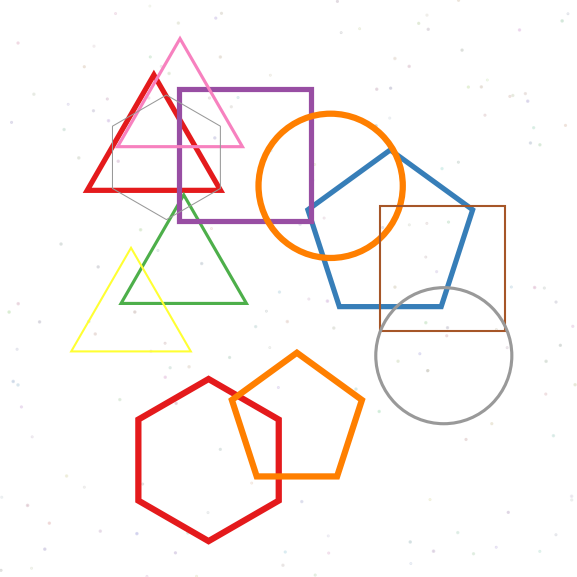[{"shape": "triangle", "thickness": 2.5, "radius": 0.67, "center": [0.266, 0.736]}, {"shape": "hexagon", "thickness": 3, "radius": 0.7, "center": [0.361, 0.202]}, {"shape": "pentagon", "thickness": 2.5, "radius": 0.75, "center": [0.676, 0.59]}, {"shape": "triangle", "thickness": 1.5, "radius": 0.63, "center": [0.318, 0.536]}, {"shape": "square", "thickness": 2.5, "radius": 0.57, "center": [0.424, 0.731]}, {"shape": "pentagon", "thickness": 3, "radius": 0.59, "center": [0.514, 0.27]}, {"shape": "circle", "thickness": 3, "radius": 0.62, "center": [0.573, 0.677]}, {"shape": "triangle", "thickness": 1, "radius": 0.6, "center": [0.227, 0.45]}, {"shape": "square", "thickness": 1, "radius": 0.54, "center": [0.766, 0.534]}, {"shape": "triangle", "thickness": 1.5, "radius": 0.62, "center": [0.312, 0.808]}, {"shape": "hexagon", "thickness": 0.5, "radius": 0.54, "center": [0.288, 0.727]}, {"shape": "circle", "thickness": 1.5, "radius": 0.59, "center": [0.768, 0.383]}]